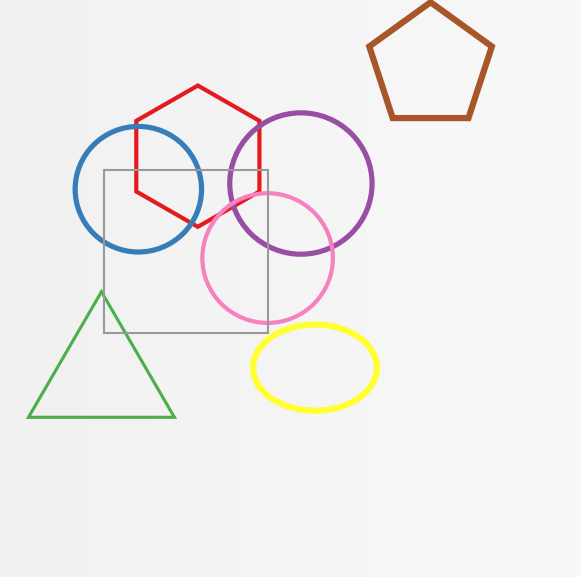[{"shape": "hexagon", "thickness": 2, "radius": 0.61, "center": [0.34, 0.729]}, {"shape": "circle", "thickness": 2.5, "radius": 0.54, "center": [0.238, 0.671]}, {"shape": "triangle", "thickness": 1.5, "radius": 0.72, "center": [0.175, 0.349]}, {"shape": "circle", "thickness": 2.5, "radius": 0.61, "center": [0.518, 0.681]}, {"shape": "oval", "thickness": 3, "radius": 0.53, "center": [0.542, 0.362]}, {"shape": "pentagon", "thickness": 3, "radius": 0.55, "center": [0.741, 0.884]}, {"shape": "circle", "thickness": 2, "radius": 0.56, "center": [0.46, 0.552]}, {"shape": "square", "thickness": 1, "radius": 0.7, "center": [0.32, 0.564]}]